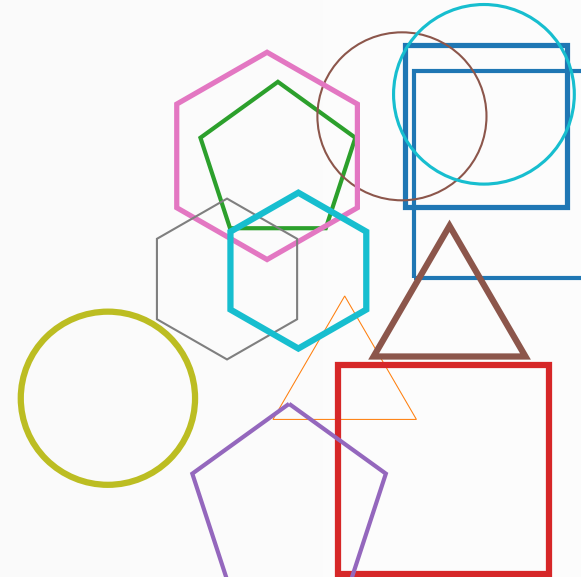[{"shape": "square", "thickness": 2.5, "radius": 0.7, "center": [0.837, 0.781]}, {"shape": "square", "thickness": 2, "radius": 0.9, "center": [0.892, 0.697]}, {"shape": "triangle", "thickness": 0.5, "radius": 0.71, "center": [0.593, 0.344]}, {"shape": "pentagon", "thickness": 2, "radius": 0.7, "center": [0.478, 0.717]}, {"shape": "square", "thickness": 3, "radius": 0.91, "center": [0.763, 0.186]}, {"shape": "pentagon", "thickness": 2, "radius": 0.88, "center": [0.497, 0.125]}, {"shape": "triangle", "thickness": 3, "radius": 0.75, "center": [0.773, 0.457]}, {"shape": "circle", "thickness": 1, "radius": 0.73, "center": [0.692, 0.798]}, {"shape": "hexagon", "thickness": 2.5, "radius": 0.9, "center": [0.459, 0.729]}, {"shape": "hexagon", "thickness": 1, "radius": 0.7, "center": [0.391, 0.516]}, {"shape": "circle", "thickness": 3, "radius": 0.75, "center": [0.186, 0.31]}, {"shape": "circle", "thickness": 1.5, "radius": 0.78, "center": [0.833, 0.836]}, {"shape": "hexagon", "thickness": 3, "radius": 0.67, "center": [0.513, 0.531]}]